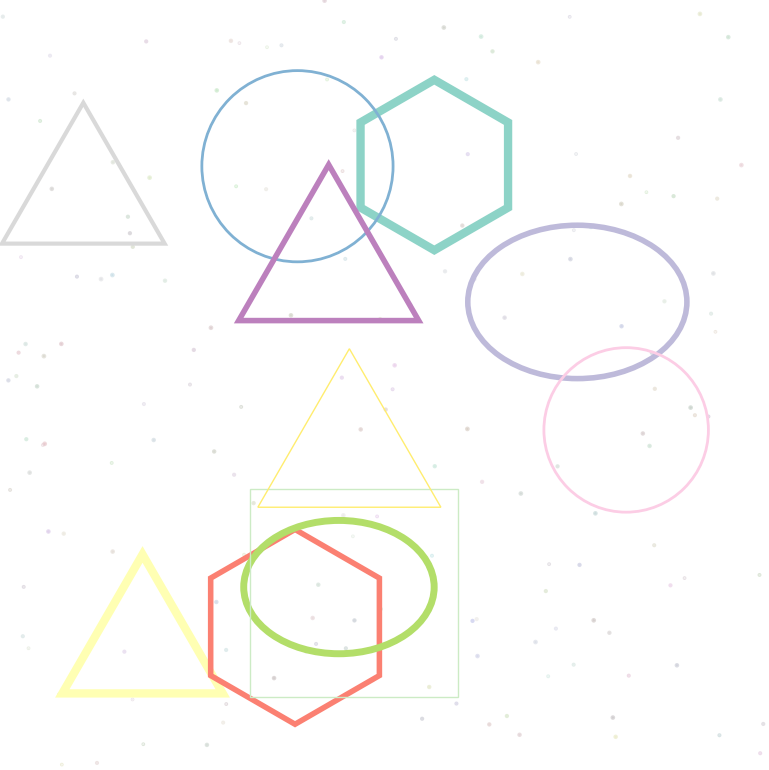[{"shape": "hexagon", "thickness": 3, "radius": 0.55, "center": [0.564, 0.786]}, {"shape": "triangle", "thickness": 3, "radius": 0.6, "center": [0.185, 0.16]}, {"shape": "oval", "thickness": 2, "radius": 0.71, "center": [0.75, 0.608]}, {"shape": "hexagon", "thickness": 2, "radius": 0.63, "center": [0.383, 0.186]}, {"shape": "circle", "thickness": 1, "radius": 0.62, "center": [0.386, 0.784]}, {"shape": "oval", "thickness": 2.5, "radius": 0.62, "center": [0.44, 0.238]}, {"shape": "circle", "thickness": 1, "radius": 0.53, "center": [0.813, 0.442]}, {"shape": "triangle", "thickness": 1.5, "radius": 0.61, "center": [0.108, 0.745]}, {"shape": "triangle", "thickness": 2, "radius": 0.67, "center": [0.427, 0.651]}, {"shape": "square", "thickness": 0.5, "radius": 0.68, "center": [0.46, 0.229]}, {"shape": "triangle", "thickness": 0.5, "radius": 0.69, "center": [0.454, 0.41]}]